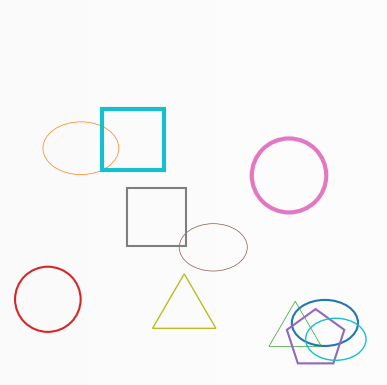[{"shape": "oval", "thickness": 1.5, "radius": 0.43, "center": [0.838, 0.161]}, {"shape": "oval", "thickness": 0.5, "radius": 0.49, "center": [0.209, 0.615]}, {"shape": "triangle", "thickness": 0.5, "radius": 0.39, "center": [0.762, 0.139]}, {"shape": "circle", "thickness": 1.5, "radius": 0.42, "center": [0.123, 0.223]}, {"shape": "pentagon", "thickness": 1.5, "radius": 0.39, "center": [0.814, 0.119]}, {"shape": "oval", "thickness": 0.5, "radius": 0.44, "center": [0.55, 0.358]}, {"shape": "circle", "thickness": 3, "radius": 0.48, "center": [0.746, 0.544]}, {"shape": "square", "thickness": 1.5, "radius": 0.38, "center": [0.404, 0.436]}, {"shape": "triangle", "thickness": 1, "radius": 0.47, "center": [0.475, 0.194]}, {"shape": "square", "thickness": 3, "radius": 0.4, "center": [0.343, 0.637]}, {"shape": "oval", "thickness": 1, "radius": 0.39, "center": [0.867, 0.119]}]